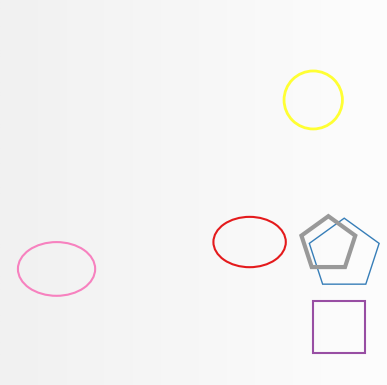[{"shape": "oval", "thickness": 1.5, "radius": 0.47, "center": [0.644, 0.371]}, {"shape": "pentagon", "thickness": 1, "radius": 0.47, "center": [0.888, 0.339]}, {"shape": "square", "thickness": 1.5, "radius": 0.34, "center": [0.876, 0.15]}, {"shape": "circle", "thickness": 2, "radius": 0.38, "center": [0.808, 0.74]}, {"shape": "oval", "thickness": 1.5, "radius": 0.5, "center": [0.146, 0.301]}, {"shape": "pentagon", "thickness": 3, "radius": 0.37, "center": [0.847, 0.365]}]